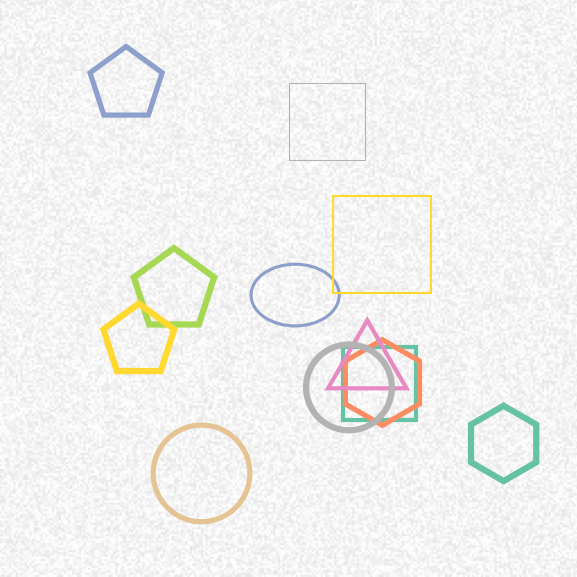[{"shape": "hexagon", "thickness": 3, "radius": 0.33, "center": [0.872, 0.231]}, {"shape": "square", "thickness": 2, "radius": 0.32, "center": [0.657, 0.335]}, {"shape": "hexagon", "thickness": 2.5, "radius": 0.37, "center": [0.662, 0.337]}, {"shape": "oval", "thickness": 1.5, "radius": 0.38, "center": [0.511, 0.488]}, {"shape": "pentagon", "thickness": 2.5, "radius": 0.33, "center": [0.218, 0.853]}, {"shape": "triangle", "thickness": 2, "radius": 0.39, "center": [0.636, 0.366]}, {"shape": "pentagon", "thickness": 3, "radius": 0.37, "center": [0.301, 0.496]}, {"shape": "pentagon", "thickness": 3, "radius": 0.32, "center": [0.24, 0.409]}, {"shape": "square", "thickness": 1, "radius": 0.42, "center": [0.662, 0.576]}, {"shape": "circle", "thickness": 2.5, "radius": 0.42, "center": [0.349, 0.179]}, {"shape": "circle", "thickness": 3, "radius": 0.37, "center": [0.604, 0.328]}, {"shape": "square", "thickness": 0.5, "radius": 0.33, "center": [0.566, 0.788]}]